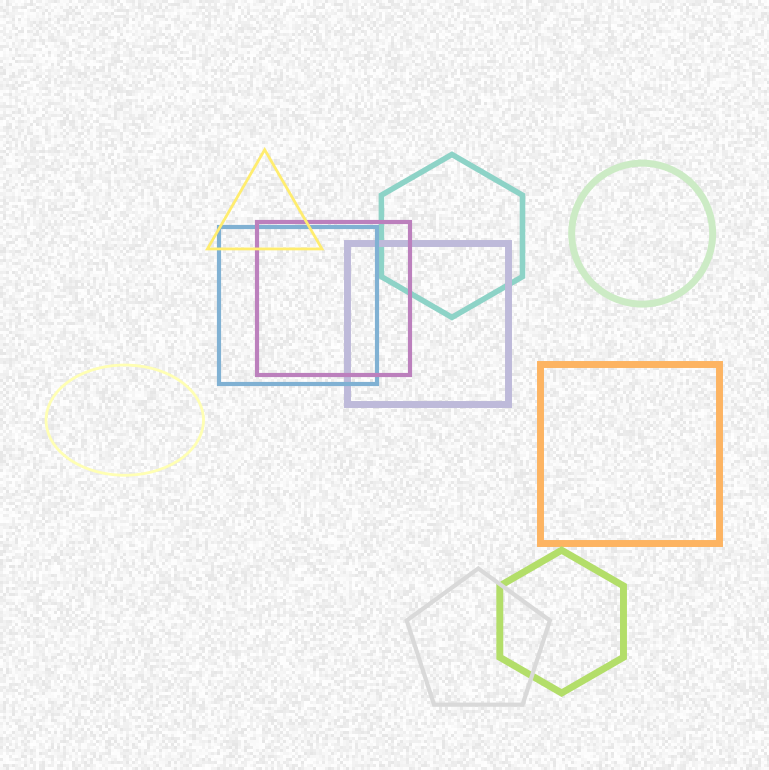[{"shape": "hexagon", "thickness": 2, "radius": 0.53, "center": [0.587, 0.694]}, {"shape": "oval", "thickness": 1, "radius": 0.51, "center": [0.162, 0.454]}, {"shape": "square", "thickness": 2.5, "radius": 0.52, "center": [0.555, 0.579]}, {"shape": "square", "thickness": 1.5, "radius": 0.51, "center": [0.387, 0.603]}, {"shape": "square", "thickness": 2.5, "radius": 0.58, "center": [0.817, 0.411]}, {"shape": "hexagon", "thickness": 2.5, "radius": 0.46, "center": [0.729, 0.193]}, {"shape": "pentagon", "thickness": 1.5, "radius": 0.49, "center": [0.621, 0.164]}, {"shape": "square", "thickness": 1.5, "radius": 0.5, "center": [0.433, 0.612]}, {"shape": "circle", "thickness": 2.5, "radius": 0.46, "center": [0.834, 0.697]}, {"shape": "triangle", "thickness": 1, "radius": 0.43, "center": [0.344, 0.72]}]